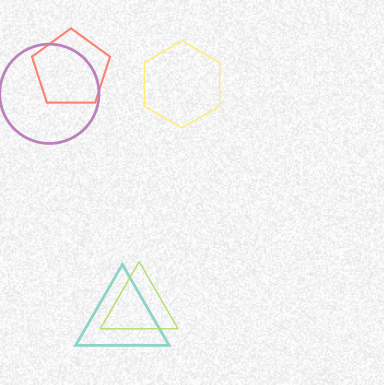[{"shape": "triangle", "thickness": 2, "radius": 0.7, "center": [0.318, 0.173]}, {"shape": "pentagon", "thickness": 1.5, "radius": 0.53, "center": [0.184, 0.82]}, {"shape": "triangle", "thickness": 1, "radius": 0.58, "center": [0.361, 0.204]}, {"shape": "circle", "thickness": 2, "radius": 0.64, "center": [0.128, 0.756]}, {"shape": "hexagon", "thickness": 1, "radius": 0.57, "center": [0.473, 0.781]}]